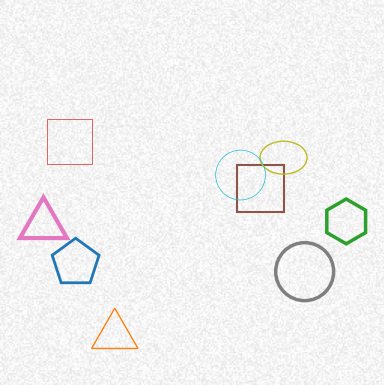[{"shape": "pentagon", "thickness": 2, "radius": 0.32, "center": [0.196, 0.317]}, {"shape": "triangle", "thickness": 1, "radius": 0.35, "center": [0.298, 0.13]}, {"shape": "hexagon", "thickness": 2.5, "radius": 0.29, "center": [0.899, 0.425]}, {"shape": "square", "thickness": 0.5, "radius": 0.29, "center": [0.181, 0.633]}, {"shape": "square", "thickness": 1.5, "radius": 0.3, "center": [0.677, 0.511]}, {"shape": "triangle", "thickness": 3, "radius": 0.35, "center": [0.113, 0.417]}, {"shape": "circle", "thickness": 2.5, "radius": 0.38, "center": [0.791, 0.294]}, {"shape": "oval", "thickness": 1, "radius": 0.31, "center": [0.736, 0.59]}, {"shape": "circle", "thickness": 0.5, "radius": 0.32, "center": [0.625, 0.545]}]